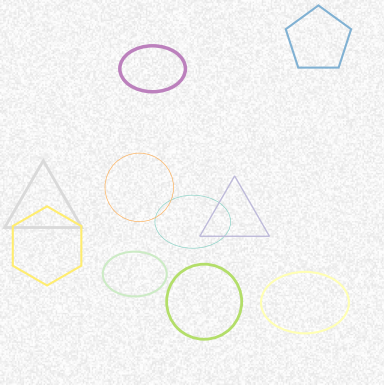[{"shape": "oval", "thickness": 0.5, "radius": 0.49, "center": [0.501, 0.424]}, {"shape": "oval", "thickness": 1.5, "radius": 0.57, "center": [0.792, 0.214]}, {"shape": "triangle", "thickness": 1, "radius": 0.52, "center": [0.609, 0.439]}, {"shape": "pentagon", "thickness": 1.5, "radius": 0.45, "center": [0.827, 0.897]}, {"shape": "circle", "thickness": 0.5, "radius": 0.45, "center": [0.362, 0.513]}, {"shape": "circle", "thickness": 2, "radius": 0.49, "center": [0.53, 0.216]}, {"shape": "triangle", "thickness": 2, "radius": 0.58, "center": [0.112, 0.467]}, {"shape": "oval", "thickness": 2.5, "radius": 0.43, "center": [0.396, 0.821]}, {"shape": "oval", "thickness": 1.5, "radius": 0.42, "center": [0.35, 0.288]}, {"shape": "hexagon", "thickness": 1.5, "radius": 0.51, "center": [0.122, 0.361]}]